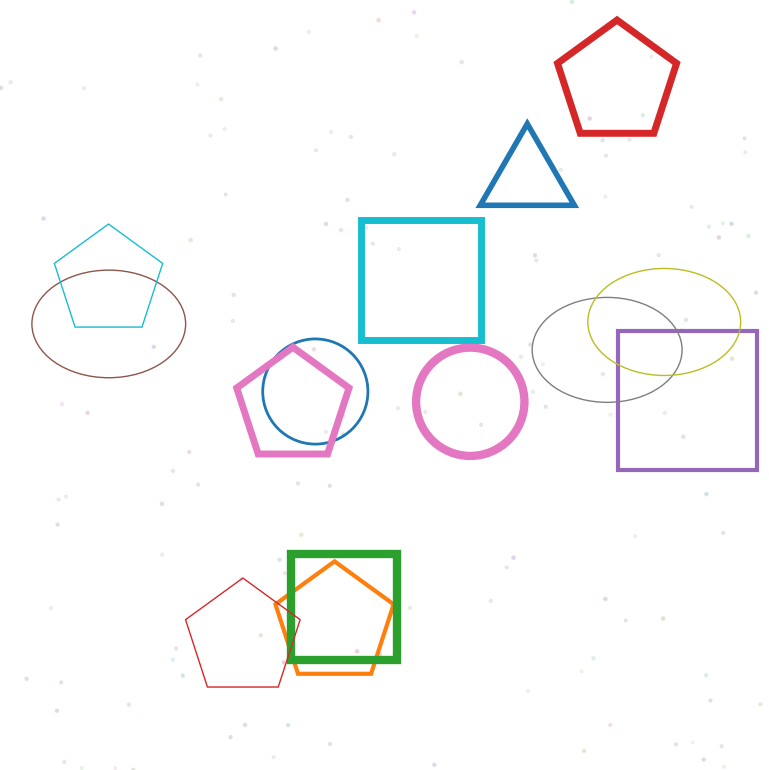[{"shape": "circle", "thickness": 1, "radius": 0.34, "center": [0.41, 0.492]}, {"shape": "triangle", "thickness": 2, "radius": 0.35, "center": [0.685, 0.769]}, {"shape": "pentagon", "thickness": 1.5, "radius": 0.4, "center": [0.434, 0.19]}, {"shape": "square", "thickness": 3, "radius": 0.34, "center": [0.446, 0.212]}, {"shape": "pentagon", "thickness": 0.5, "radius": 0.39, "center": [0.315, 0.171]}, {"shape": "pentagon", "thickness": 2.5, "radius": 0.41, "center": [0.801, 0.893]}, {"shape": "square", "thickness": 1.5, "radius": 0.45, "center": [0.892, 0.48]}, {"shape": "oval", "thickness": 0.5, "radius": 0.5, "center": [0.141, 0.579]}, {"shape": "pentagon", "thickness": 2.5, "radius": 0.38, "center": [0.38, 0.472]}, {"shape": "circle", "thickness": 3, "radius": 0.35, "center": [0.611, 0.478]}, {"shape": "oval", "thickness": 0.5, "radius": 0.49, "center": [0.788, 0.546]}, {"shape": "oval", "thickness": 0.5, "radius": 0.5, "center": [0.863, 0.582]}, {"shape": "pentagon", "thickness": 0.5, "radius": 0.37, "center": [0.141, 0.635]}, {"shape": "square", "thickness": 2.5, "radius": 0.39, "center": [0.547, 0.636]}]